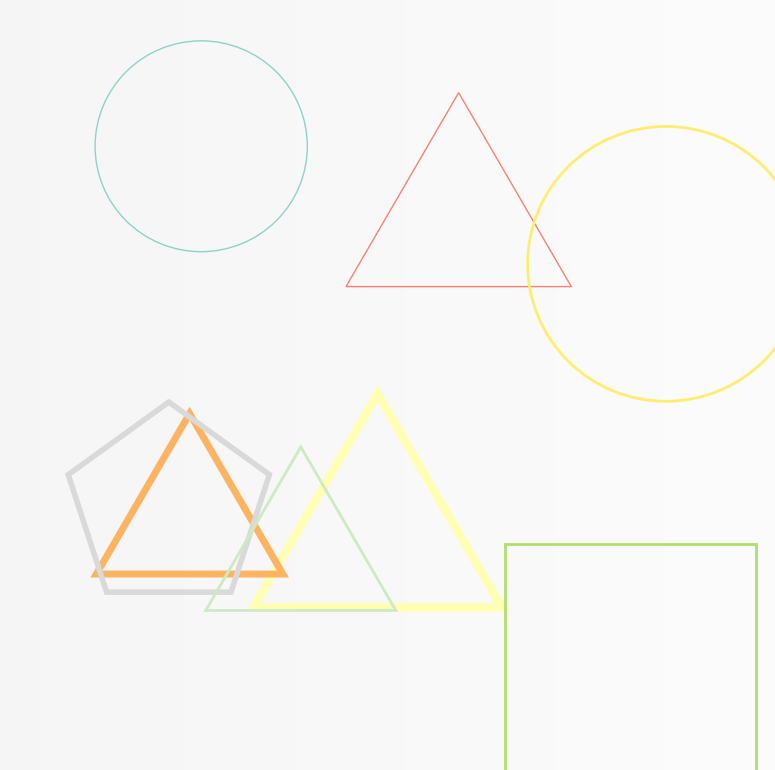[{"shape": "circle", "thickness": 0.5, "radius": 0.68, "center": [0.26, 0.81]}, {"shape": "triangle", "thickness": 3, "radius": 0.93, "center": [0.487, 0.304]}, {"shape": "triangle", "thickness": 0.5, "radius": 0.84, "center": [0.592, 0.712]}, {"shape": "triangle", "thickness": 2.5, "radius": 0.69, "center": [0.245, 0.324]}, {"shape": "square", "thickness": 1, "radius": 0.81, "center": [0.813, 0.131]}, {"shape": "pentagon", "thickness": 2, "radius": 0.68, "center": [0.218, 0.341]}, {"shape": "triangle", "thickness": 1, "radius": 0.71, "center": [0.388, 0.278]}, {"shape": "circle", "thickness": 1, "radius": 0.89, "center": [0.859, 0.657]}]